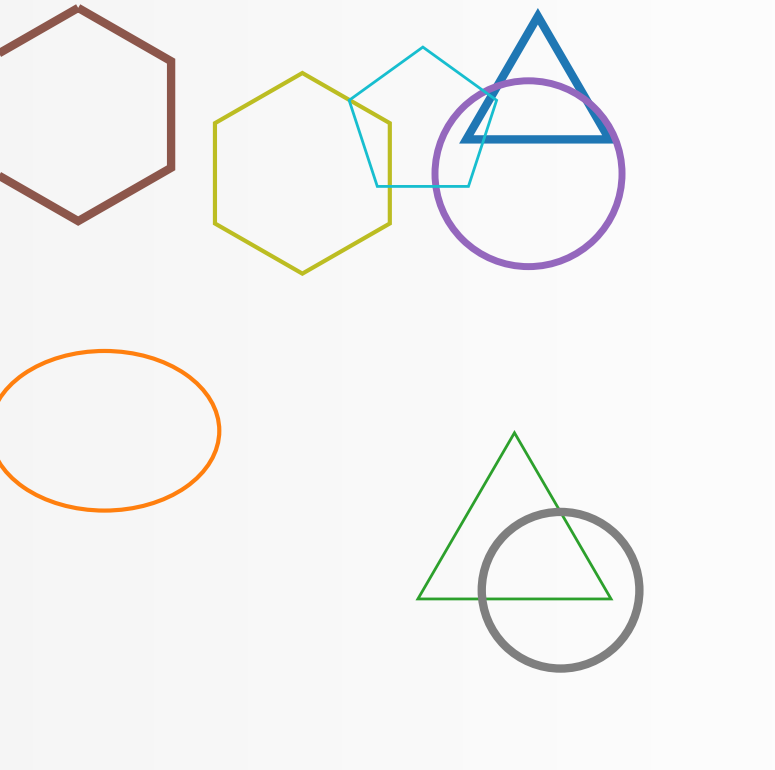[{"shape": "triangle", "thickness": 3, "radius": 0.53, "center": [0.694, 0.872]}, {"shape": "oval", "thickness": 1.5, "radius": 0.74, "center": [0.135, 0.441]}, {"shape": "triangle", "thickness": 1, "radius": 0.72, "center": [0.664, 0.294]}, {"shape": "circle", "thickness": 2.5, "radius": 0.6, "center": [0.682, 0.774]}, {"shape": "hexagon", "thickness": 3, "radius": 0.69, "center": [0.101, 0.851]}, {"shape": "circle", "thickness": 3, "radius": 0.51, "center": [0.723, 0.233]}, {"shape": "hexagon", "thickness": 1.5, "radius": 0.65, "center": [0.39, 0.775]}, {"shape": "pentagon", "thickness": 1, "radius": 0.5, "center": [0.546, 0.839]}]